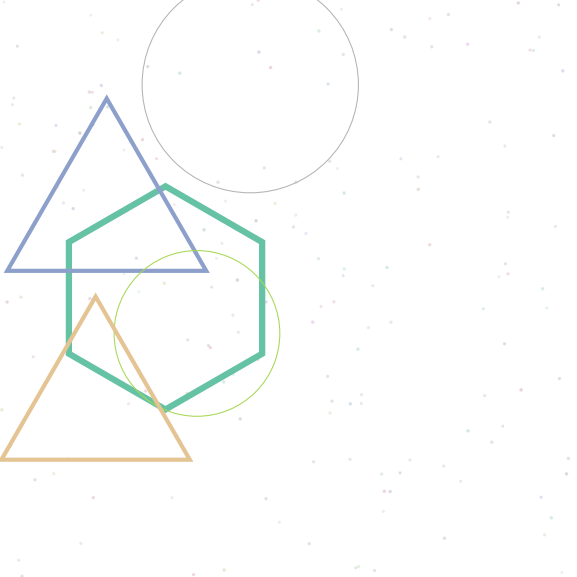[{"shape": "hexagon", "thickness": 3, "radius": 0.97, "center": [0.287, 0.483]}, {"shape": "triangle", "thickness": 2, "radius": 0.99, "center": [0.185, 0.63]}, {"shape": "circle", "thickness": 0.5, "radius": 0.72, "center": [0.341, 0.422]}, {"shape": "triangle", "thickness": 2, "radius": 0.94, "center": [0.166, 0.297]}, {"shape": "circle", "thickness": 0.5, "radius": 0.94, "center": [0.433, 0.853]}]